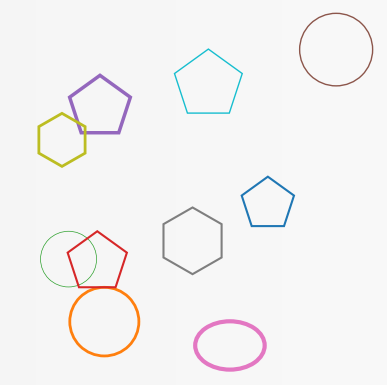[{"shape": "pentagon", "thickness": 1.5, "radius": 0.35, "center": [0.691, 0.47]}, {"shape": "circle", "thickness": 2, "radius": 0.45, "center": [0.269, 0.165]}, {"shape": "circle", "thickness": 0.5, "radius": 0.36, "center": [0.177, 0.327]}, {"shape": "pentagon", "thickness": 1.5, "radius": 0.4, "center": [0.251, 0.319]}, {"shape": "pentagon", "thickness": 2.5, "radius": 0.41, "center": [0.258, 0.722]}, {"shape": "circle", "thickness": 1, "radius": 0.47, "center": [0.867, 0.871]}, {"shape": "oval", "thickness": 3, "radius": 0.45, "center": [0.593, 0.103]}, {"shape": "hexagon", "thickness": 1.5, "radius": 0.43, "center": [0.497, 0.375]}, {"shape": "hexagon", "thickness": 2, "radius": 0.34, "center": [0.16, 0.637]}, {"shape": "pentagon", "thickness": 1, "radius": 0.46, "center": [0.538, 0.781]}]